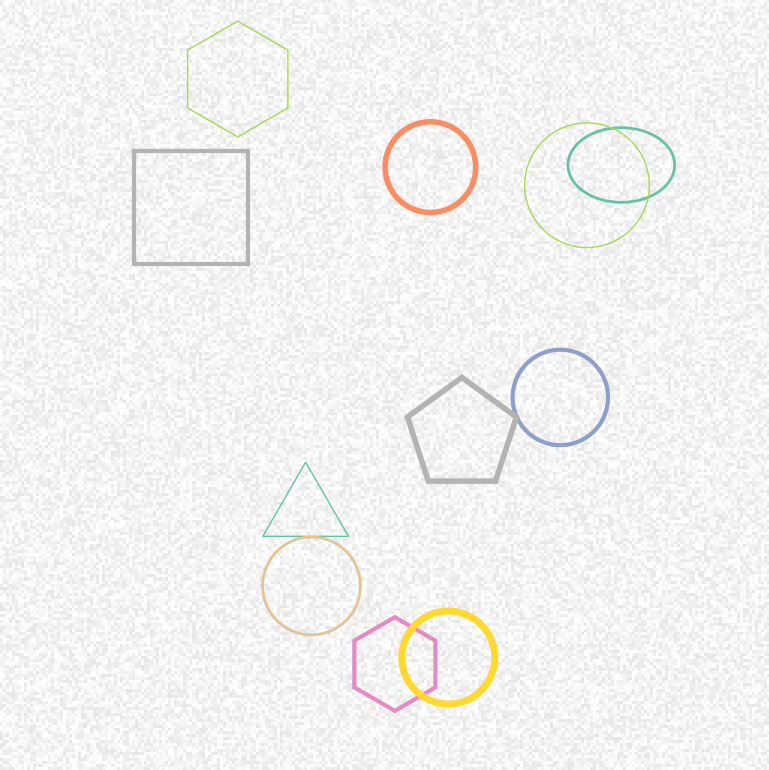[{"shape": "oval", "thickness": 1, "radius": 0.35, "center": [0.807, 0.786]}, {"shape": "triangle", "thickness": 0.5, "radius": 0.32, "center": [0.397, 0.336]}, {"shape": "circle", "thickness": 2, "radius": 0.29, "center": [0.559, 0.783]}, {"shape": "circle", "thickness": 1.5, "radius": 0.31, "center": [0.728, 0.484]}, {"shape": "hexagon", "thickness": 1.5, "radius": 0.3, "center": [0.513, 0.138]}, {"shape": "circle", "thickness": 0.5, "radius": 0.4, "center": [0.762, 0.759]}, {"shape": "hexagon", "thickness": 0.5, "radius": 0.38, "center": [0.309, 0.897]}, {"shape": "circle", "thickness": 2.5, "radius": 0.3, "center": [0.582, 0.146]}, {"shape": "circle", "thickness": 1, "radius": 0.32, "center": [0.405, 0.239]}, {"shape": "square", "thickness": 1.5, "radius": 0.37, "center": [0.248, 0.73]}, {"shape": "pentagon", "thickness": 2, "radius": 0.37, "center": [0.6, 0.435]}]